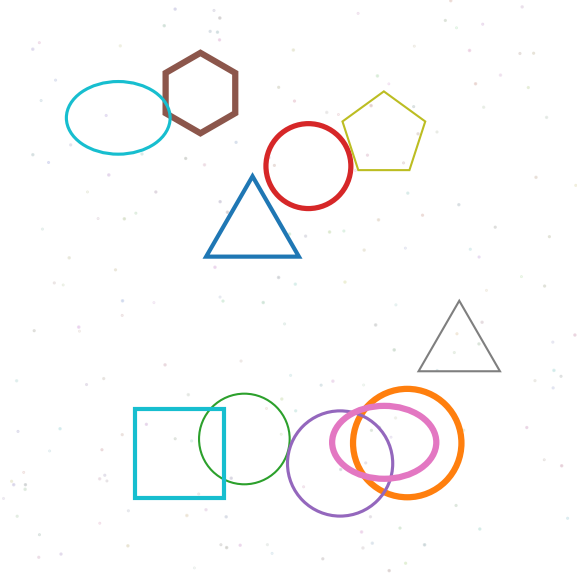[{"shape": "triangle", "thickness": 2, "radius": 0.46, "center": [0.437, 0.601]}, {"shape": "circle", "thickness": 3, "radius": 0.47, "center": [0.705, 0.232]}, {"shape": "circle", "thickness": 1, "radius": 0.39, "center": [0.423, 0.239]}, {"shape": "circle", "thickness": 2.5, "radius": 0.37, "center": [0.534, 0.712]}, {"shape": "circle", "thickness": 1.5, "radius": 0.46, "center": [0.589, 0.197]}, {"shape": "hexagon", "thickness": 3, "radius": 0.35, "center": [0.347, 0.838]}, {"shape": "oval", "thickness": 3, "radius": 0.45, "center": [0.665, 0.233]}, {"shape": "triangle", "thickness": 1, "radius": 0.41, "center": [0.795, 0.397]}, {"shape": "pentagon", "thickness": 1, "radius": 0.38, "center": [0.665, 0.766]}, {"shape": "oval", "thickness": 1.5, "radius": 0.45, "center": [0.205, 0.795]}, {"shape": "square", "thickness": 2, "radius": 0.39, "center": [0.311, 0.214]}]